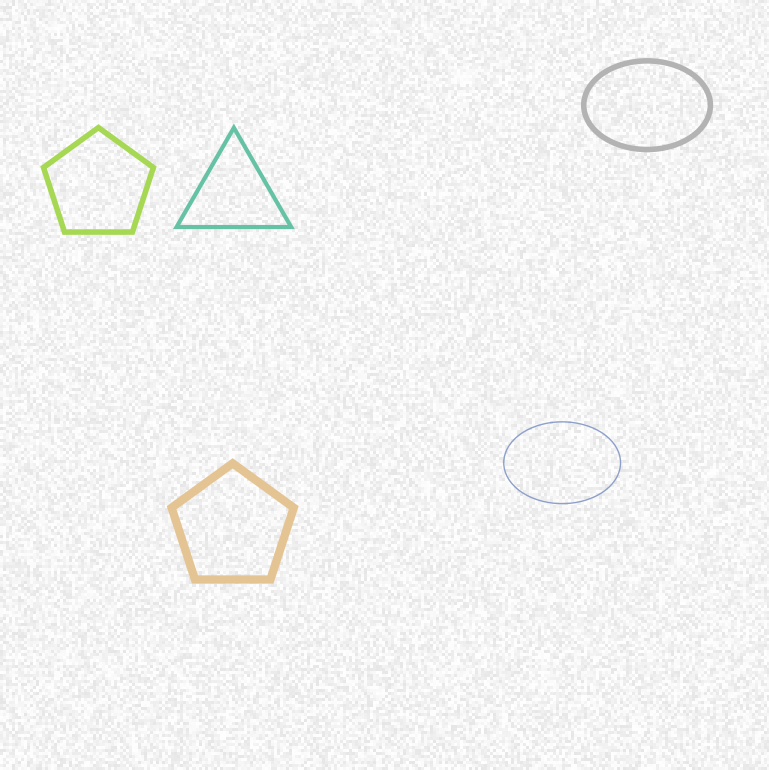[{"shape": "triangle", "thickness": 1.5, "radius": 0.43, "center": [0.304, 0.748]}, {"shape": "oval", "thickness": 0.5, "radius": 0.38, "center": [0.73, 0.399]}, {"shape": "pentagon", "thickness": 2, "radius": 0.38, "center": [0.128, 0.759]}, {"shape": "pentagon", "thickness": 3, "radius": 0.42, "center": [0.302, 0.315]}, {"shape": "oval", "thickness": 2, "radius": 0.41, "center": [0.84, 0.863]}]